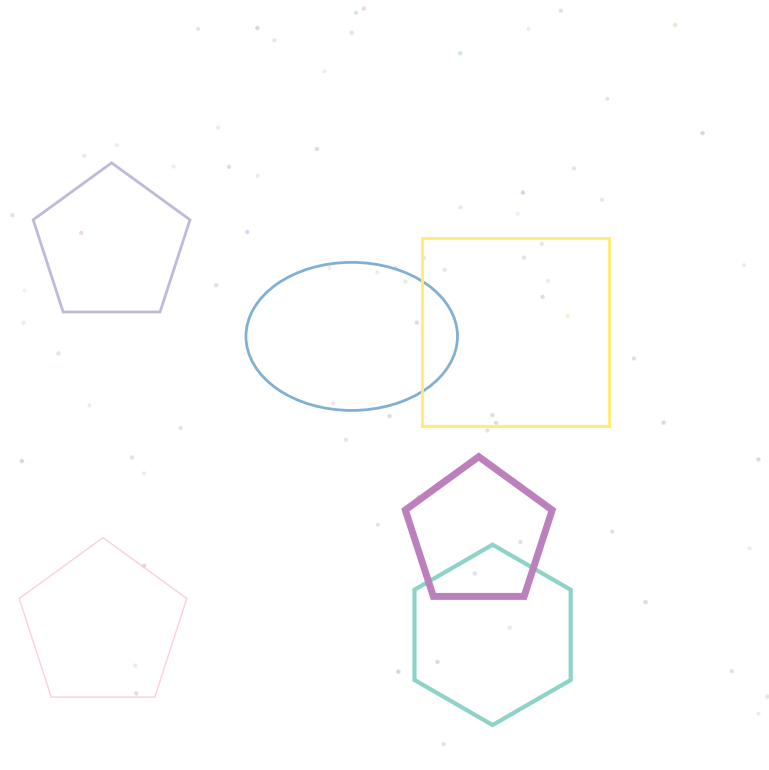[{"shape": "hexagon", "thickness": 1.5, "radius": 0.59, "center": [0.64, 0.176]}, {"shape": "pentagon", "thickness": 1, "radius": 0.54, "center": [0.145, 0.681]}, {"shape": "oval", "thickness": 1, "radius": 0.69, "center": [0.457, 0.563]}, {"shape": "pentagon", "thickness": 0.5, "radius": 0.57, "center": [0.134, 0.187]}, {"shape": "pentagon", "thickness": 2.5, "radius": 0.5, "center": [0.622, 0.307]}, {"shape": "square", "thickness": 1, "radius": 0.61, "center": [0.67, 0.569]}]